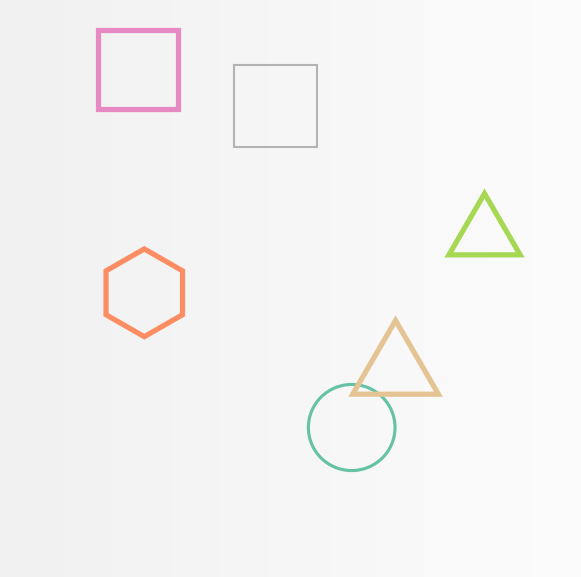[{"shape": "circle", "thickness": 1.5, "radius": 0.37, "center": [0.605, 0.259]}, {"shape": "hexagon", "thickness": 2.5, "radius": 0.38, "center": [0.248, 0.492]}, {"shape": "square", "thickness": 2.5, "radius": 0.34, "center": [0.237, 0.879]}, {"shape": "triangle", "thickness": 2.5, "radius": 0.35, "center": [0.834, 0.593]}, {"shape": "triangle", "thickness": 2.5, "radius": 0.43, "center": [0.681, 0.359]}, {"shape": "square", "thickness": 1, "radius": 0.36, "center": [0.473, 0.816]}]